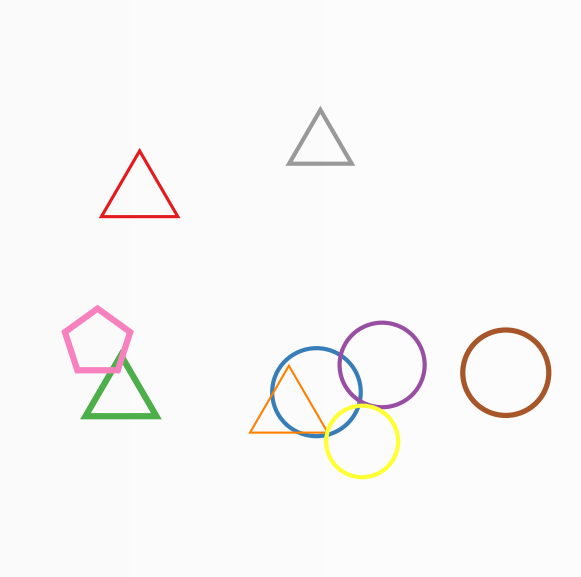[{"shape": "triangle", "thickness": 1.5, "radius": 0.38, "center": [0.24, 0.662]}, {"shape": "circle", "thickness": 2, "radius": 0.38, "center": [0.544, 0.32]}, {"shape": "triangle", "thickness": 3, "radius": 0.35, "center": [0.208, 0.314]}, {"shape": "circle", "thickness": 2, "radius": 0.37, "center": [0.657, 0.367]}, {"shape": "triangle", "thickness": 1, "radius": 0.39, "center": [0.497, 0.289]}, {"shape": "circle", "thickness": 2, "radius": 0.31, "center": [0.623, 0.235]}, {"shape": "circle", "thickness": 2.5, "radius": 0.37, "center": [0.87, 0.354]}, {"shape": "pentagon", "thickness": 3, "radius": 0.3, "center": [0.168, 0.406]}, {"shape": "triangle", "thickness": 2, "radius": 0.31, "center": [0.551, 0.747]}]